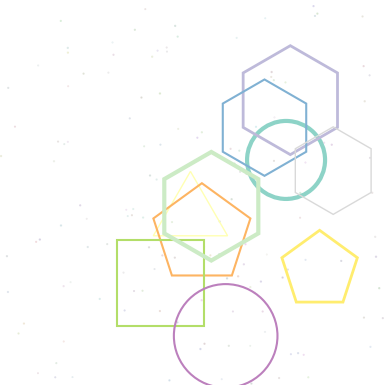[{"shape": "circle", "thickness": 3, "radius": 0.51, "center": [0.743, 0.585]}, {"shape": "triangle", "thickness": 1, "radius": 0.56, "center": [0.495, 0.443]}, {"shape": "hexagon", "thickness": 2, "radius": 0.71, "center": [0.754, 0.74]}, {"shape": "hexagon", "thickness": 1.5, "radius": 0.63, "center": [0.687, 0.668]}, {"shape": "pentagon", "thickness": 1.5, "radius": 0.66, "center": [0.524, 0.392]}, {"shape": "square", "thickness": 1.5, "radius": 0.56, "center": [0.417, 0.265]}, {"shape": "hexagon", "thickness": 1, "radius": 0.57, "center": [0.865, 0.557]}, {"shape": "circle", "thickness": 1.5, "radius": 0.67, "center": [0.586, 0.128]}, {"shape": "hexagon", "thickness": 3, "radius": 0.7, "center": [0.549, 0.464]}, {"shape": "pentagon", "thickness": 2, "radius": 0.52, "center": [0.83, 0.299]}]